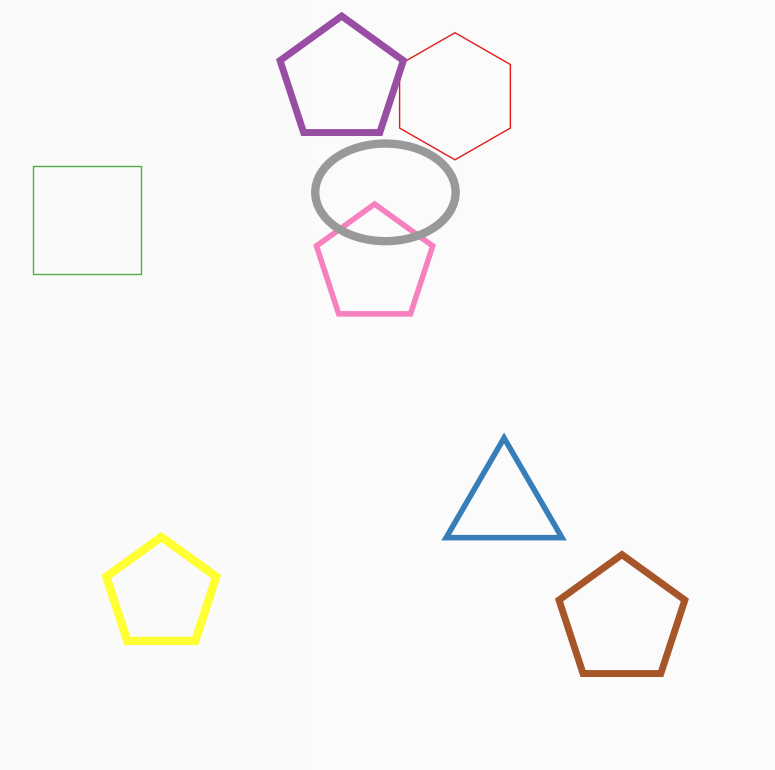[{"shape": "hexagon", "thickness": 0.5, "radius": 0.41, "center": [0.587, 0.875]}, {"shape": "triangle", "thickness": 2, "radius": 0.43, "center": [0.65, 0.345]}, {"shape": "square", "thickness": 0.5, "radius": 0.35, "center": [0.112, 0.714]}, {"shape": "pentagon", "thickness": 2.5, "radius": 0.42, "center": [0.441, 0.896]}, {"shape": "pentagon", "thickness": 3, "radius": 0.37, "center": [0.208, 0.228]}, {"shape": "pentagon", "thickness": 2.5, "radius": 0.43, "center": [0.802, 0.194]}, {"shape": "pentagon", "thickness": 2, "radius": 0.39, "center": [0.483, 0.656]}, {"shape": "oval", "thickness": 3, "radius": 0.45, "center": [0.497, 0.75]}]